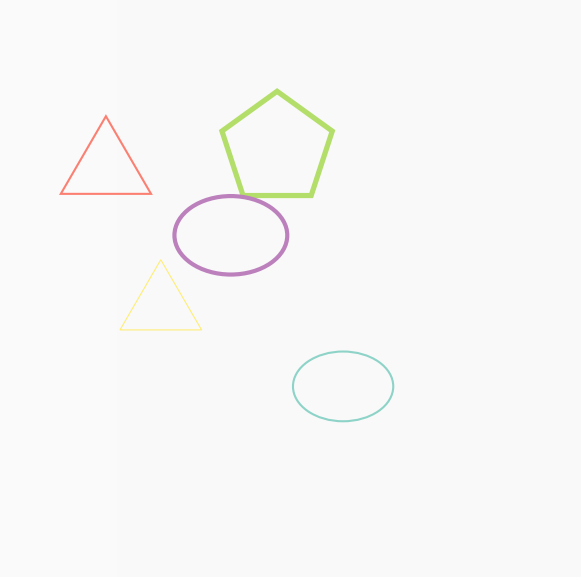[{"shape": "oval", "thickness": 1, "radius": 0.43, "center": [0.59, 0.33]}, {"shape": "triangle", "thickness": 1, "radius": 0.45, "center": [0.182, 0.708]}, {"shape": "pentagon", "thickness": 2.5, "radius": 0.5, "center": [0.477, 0.741]}, {"shape": "oval", "thickness": 2, "radius": 0.49, "center": [0.397, 0.592]}, {"shape": "triangle", "thickness": 0.5, "radius": 0.41, "center": [0.277, 0.468]}]